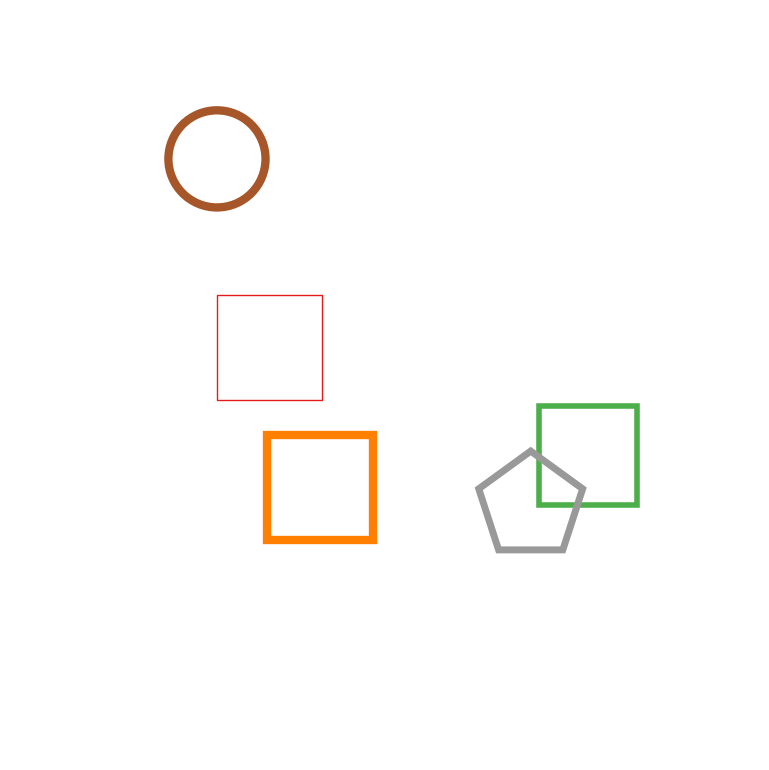[{"shape": "square", "thickness": 0.5, "radius": 0.34, "center": [0.35, 0.549]}, {"shape": "square", "thickness": 2, "radius": 0.32, "center": [0.764, 0.409]}, {"shape": "square", "thickness": 3, "radius": 0.34, "center": [0.415, 0.367]}, {"shape": "circle", "thickness": 3, "radius": 0.32, "center": [0.282, 0.794]}, {"shape": "pentagon", "thickness": 2.5, "radius": 0.35, "center": [0.689, 0.343]}]